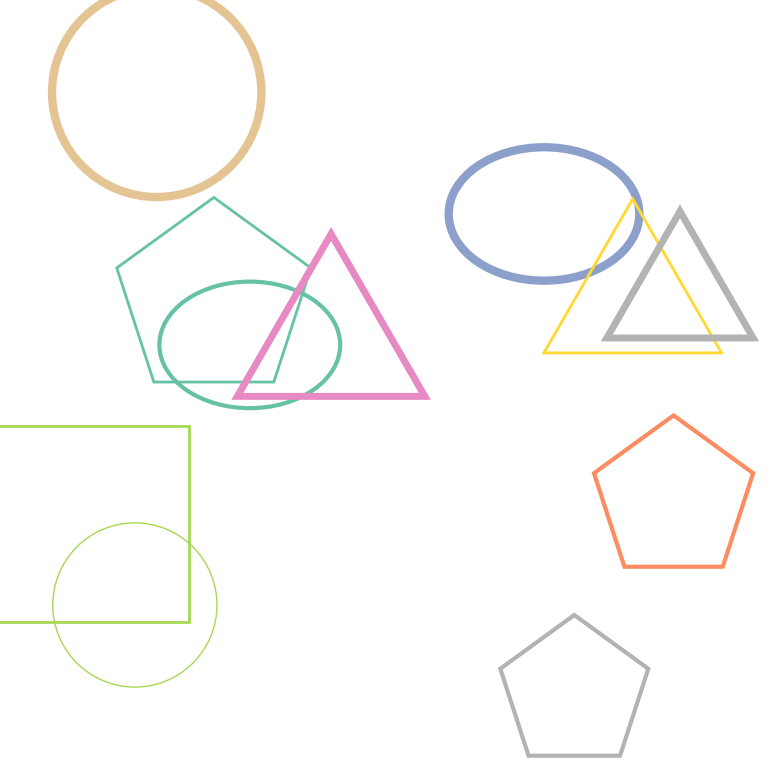[{"shape": "pentagon", "thickness": 1, "radius": 0.66, "center": [0.278, 0.611]}, {"shape": "oval", "thickness": 1.5, "radius": 0.59, "center": [0.324, 0.552]}, {"shape": "pentagon", "thickness": 1.5, "radius": 0.54, "center": [0.875, 0.352]}, {"shape": "oval", "thickness": 3, "radius": 0.62, "center": [0.707, 0.722]}, {"shape": "triangle", "thickness": 2.5, "radius": 0.7, "center": [0.43, 0.556]}, {"shape": "circle", "thickness": 0.5, "radius": 0.53, "center": [0.175, 0.214]}, {"shape": "square", "thickness": 1, "radius": 0.64, "center": [0.118, 0.32]}, {"shape": "triangle", "thickness": 1, "radius": 0.67, "center": [0.822, 0.608]}, {"shape": "circle", "thickness": 3, "radius": 0.68, "center": [0.204, 0.88]}, {"shape": "pentagon", "thickness": 1.5, "radius": 0.51, "center": [0.746, 0.1]}, {"shape": "triangle", "thickness": 2.5, "radius": 0.55, "center": [0.883, 0.616]}]